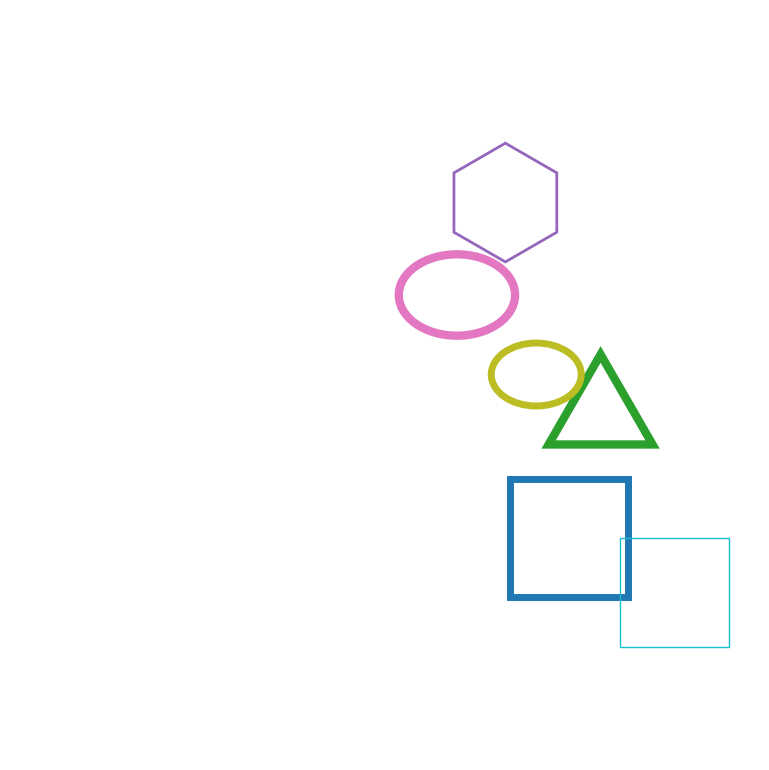[{"shape": "square", "thickness": 2.5, "radius": 0.38, "center": [0.739, 0.302]}, {"shape": "triangle", "thickness": 3, "radius": 0.39, "center": [0.78, 0.462]}, {"shape": "hexagon", "thickness": 1, "radius": 0.39, "center": [0.656, 0.737]}, {"shape": "oval", "thickness": 3, "radius": 0.38, "center": [0.593, 0.617]}, {"shape": "oval", "thickness": 2.5, "radius": 0.29, "center": [0.696, 0.514]}, {"shape": "square", "thickness": 0.5, "radius": 0.35, "center": [0.876, 0.23]}]